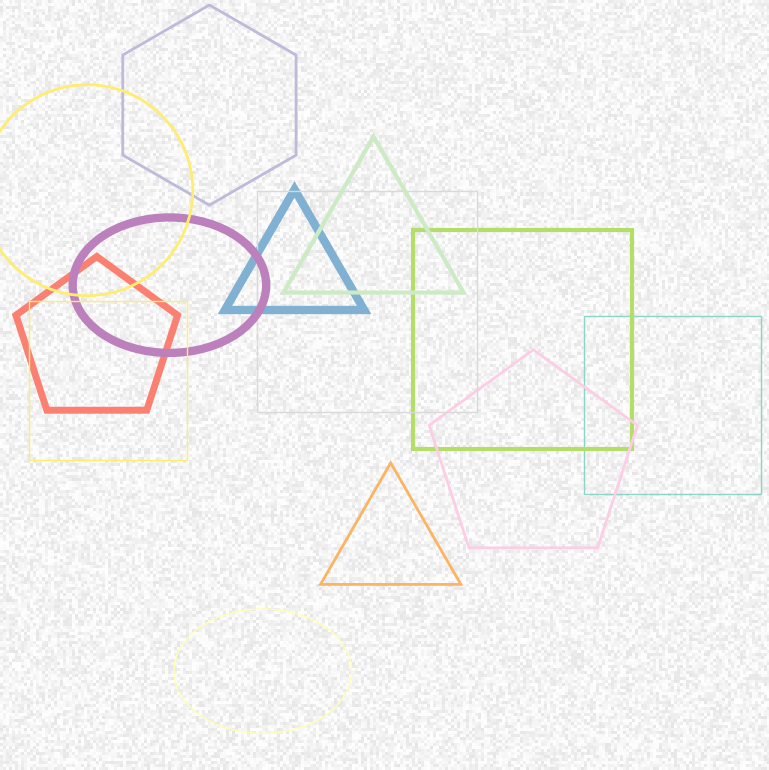[{"shape": "square", "thickness": 0.5, "radius": 0.58, "center": [0.873, 0.474]}, {"shape": "oval", "thickness": 0.5, "radius": 0.58, "center": [0.341, 0.128]}, {"shape": "hexagon", "thickness": 1, "radius": 0.65, "center": [0.272, 0.864]}, {"shape": "pentagon", "thickness": 2.5, "radius": 0.55, "center": [0.126, 0.557]}, {"shape": "triangle", "thickness": 3, "radius": 0.52, "center": [0.382, 0.65]}, {"shape": "triangle", "thickness": 1, "radius": 0.53, "center": [0.507, 0.294]}, {"shape": "square", "thickness": 1.5, "radius": 0.71, "center": [0.679, 0.559]}, {"shape": "pentagon", "thickness": 1, "radius": 0.71, "center": [0.693, 0.404]}, {"shape": "square", "thickness": 0.5, "radius": 0.72, "center": [0.477, 0.609]}, {"shape": "oval", "thickness": 3, "radius": 0.63, "center": [0.22, 0.63]}, {"shape": "triangle", "thickness": 1.5, "radius": 0.68, "center": [0.485, 0.688]}, {"shape": "circle", "thickness": 1, "radius": 0.69, "center": [0.113, 0.753]}, {"shape": "square", "thickness": 0.5, "radius": 0.51, "center": [0.14, 0.506]}]